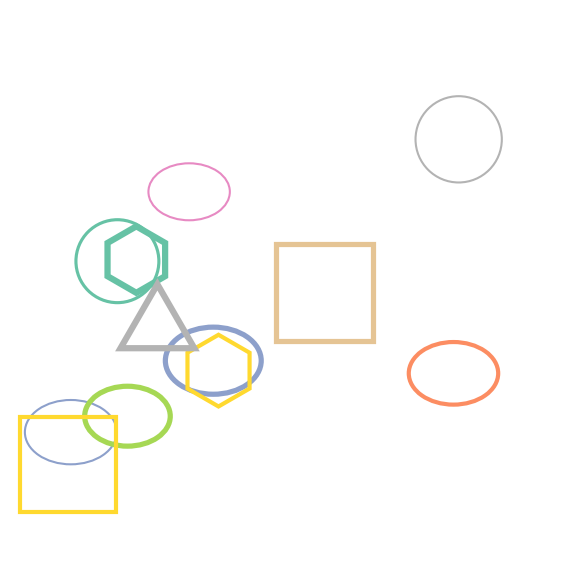[{"shape": "circle", "thickness": 1.5, "radius": 0.36, "center": [0.203, 0.547]}, {"shape": "hexagon", "thickness": 3, "radius": 0.29, "center": [0.236, 0.55]}, {"shape": "oval", "thickness": 2, "radius": 0.39, "center": [0.785, 0.353]}, {"shape": "oval", "thickness": 2.5, "radius": 0.41, "center": [0.369, 0.375]}, {"shape": "oval", "thickness": 1, "radius": 0.4, "center": [0.123, 0.251]}, {"shape": "oval", "thickness": 1, "radius": 0.35, "center": [0.328, 0.667]}, {"shape": "oval", "thickness": 2.5, "radius": 0.37, "center": [0.221, 0.278]}, {"shape": "hexagon", "thickness": 2, "radius": 0.31, "center": [0.378, 0.357]}, {"shape": "square", "thickness": 2, "radius": 0.41, "center": [0.118, 0.195]}, {"shape": "square", "thickness": 2.5, "radius": 0.42, "center": [0.562, 0.492]}, {"shape": "triangle", "thickness": 3, "radius": 0.37, "center": [0.273, 0.433]}, {"shape": "circle", "thickness": 1, "radius": 0.37, "center": [0.794, 0.758]}]